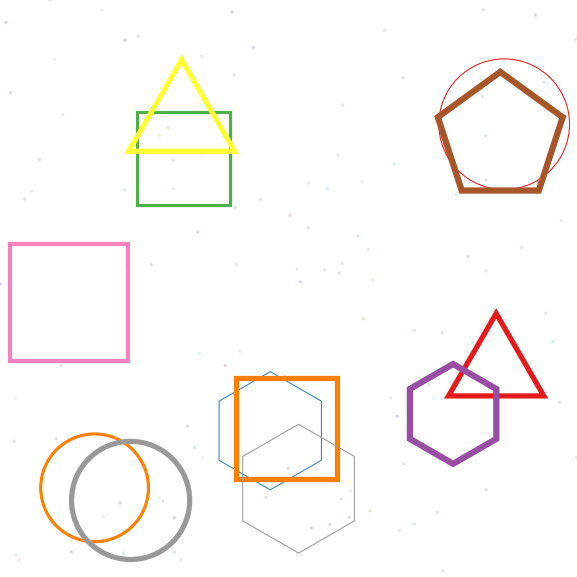[{"shape": "triangle", "thickness": 2.5, "radius": 0.48, "center": [0.859, 0.361]}, {"shape": "circle", "thickness": 0.5, "radius": 0.57, "center": [0.873, 0.784]}, {"shape": "hexagon", "thickness": 0.5, "radius": 0.51, "center": [0.468, 0.253]}, {"shape": "square", "thickness": 1.5, "radius": 0.4, "center": [0.318, 0.725]}, {"shape": "hexagon", "thickness": 3, "radius": 0.43, "center": [0.785, 0.282]}, {"shape": "square", "thickness": 2.5, "radius": 0.44, "center": [0.497, 0.257]}, {"shape": "circle", "thickness": 1.5, "radius": 0.47, "center": [0.164, 0.154]}, {"shape": "triangle", "thickness": 2.5, "radius": 0.53, "center": [0.315, 0.79]}, {"shape": "pentagon", "thickness": 3, "radius": 0.57, "center": [0.866, 0.761]}, {"shape": "square", "thickness": 2, "radius": 0.51, "center": [0.119, 0.475]}, {"shape": "hexagon", "thickness": 0.5, "radius": 0.56, "center": [0.517, 0.153]}, {"shape": "circle", "thickness": 2.5, "radius": 0.51, "center": [0.226, 0.133]}]